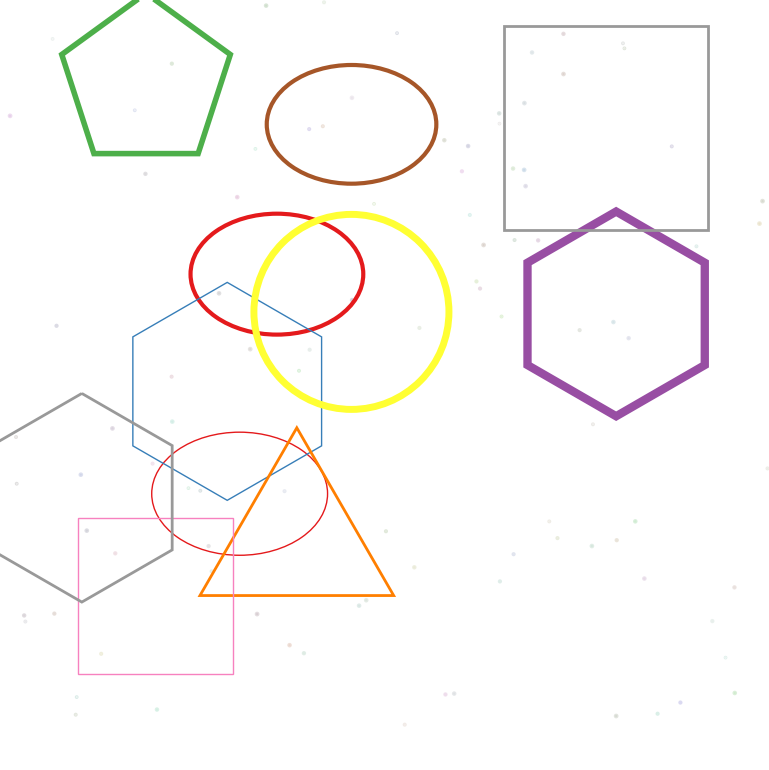[{"shape": "oval", "thickness": 1.5, "radius": 0.56, "center": [0.36, 0.644]}, {"shape": "oval", "thickness": 0.5, "radius": 0.57, "center": [0.311, 0.359]}, {"shape": "hexagon", "thickness": 0.5, "radius": 0.71, "center": [0.295, 0.492]}, {"shape": "pentagon", "thickness": 2, "radius": 0.58, "center": [0.19, 0.894]}, {"shape": "hexagon", "thickness": 3, "radius": 0.66, "center": [0.8, 0.592]}, {"shape": "triangle", "thickness": 1, "radius": 0.73, "center": [0.385, 0.299]}, {"shape": "circle", "thickness": 2.5, "radius": 0.63, "center": [0.456, 0.595]}, {"shape": "oval", "thickness": 1.5, "radius": 0.55, "center": [0.457, 0.839]}, {"shape": "square", "thickness": 0.5, "radius": 0.51, "center": [0.202, 0.226]}, {"shape": "square", "thickness": 1, "radius": 0.66, "center": [0.787, 0.833]}, {"shape": "hexagon", "thickness": 1, "radius": 0.68, "center": [0.106, 0.354]}]